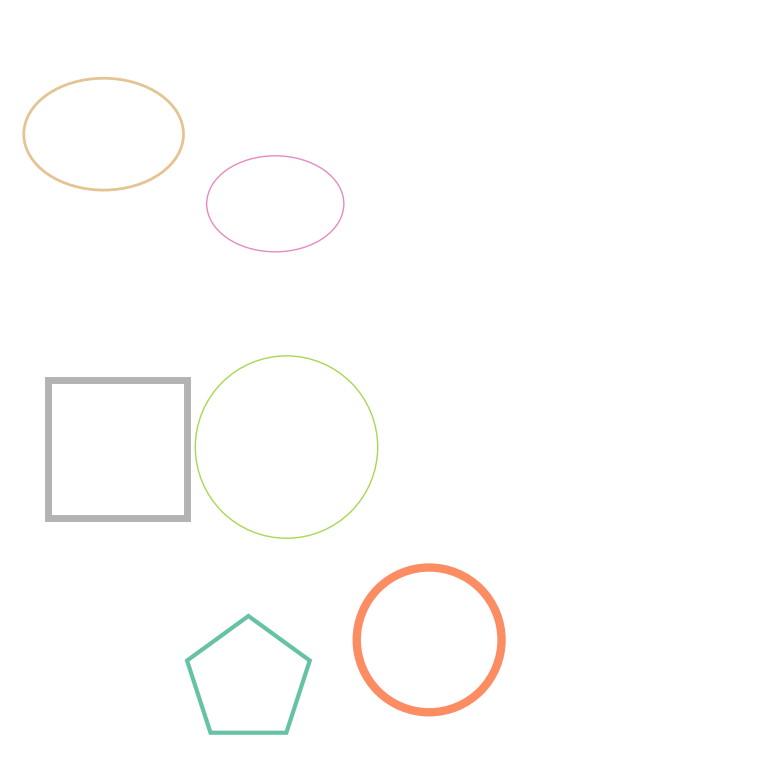[{"shape": "pentagon", "thickness": 1.5, "radius": 0.42, "center": [0.323, 0.116]}, {"shape": "circle", "thickness": 3, "radius": 0.47, "center": [0.557, 0.169]}, {"shape": "oval", "thickness": 0.5, "radius": 0.45, "center": [0.357, 0.735]}, {"shape": "circle", "thickness": 0.5, "radius": 0.59, "center": [0.372, 0.419]}, {"shape": "oval", "thickness": 1, "radius": 0.52, "center": [0.135, 0.826]}, {"shape": "square", "thickness": 2.5, "radius": 0.45, "center": [0.153, 0.417]}]